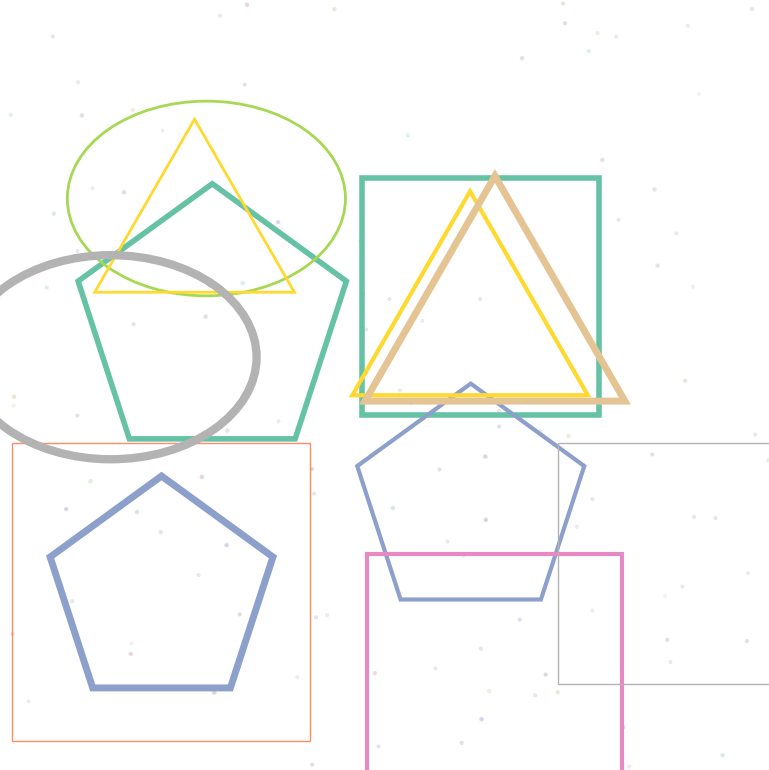[{"shape": "square", "thickness": 2, "radius": 0.77, "center": [0.624, 0.615]}, {"shape": "pentagon", "thickness": 2, "radius": 0.92, "center": [0.276, 0.578]}, {"shape": "square", "thickness": 0.5, "radius": 0.97, "center": [0.209, 0.232]}, {"shape": "pentagon", "thickness": 1.5, "radius": 0.78, "center": [0.611, 0.347]}, {"shape": "pentagon", "thickness": 2.5, "radius": 0.76, "center": [0.21, 0.23]}, {"shape": "square", "thickness": 1.5, "radius": 0.83, "center": [0.643, 0.115]}, {"shape": "oval", "thickness": 1, "radius": 0.9, "center": [0.268, 0.742]}, {"shape": "triangle", "thickness": 1, "radius": 0.75, "center": [0.253, 0.695]}, {"shape": "triangle", "thickness": 1.5, "radius": 0.88, "center": [0.61, 0.575]}, {"shape": "triangle", "thickness": 2.5, "radius": 0.97, "center": [0.643, 0.577]}, {"shape": "square", "thickness": 0.5, "radius": 0.78, "center": [0.881, 0.269]}, {"shape": "oval", "thickness": 3, "radius": 0.95, "center": [0.144, 0.536]}]